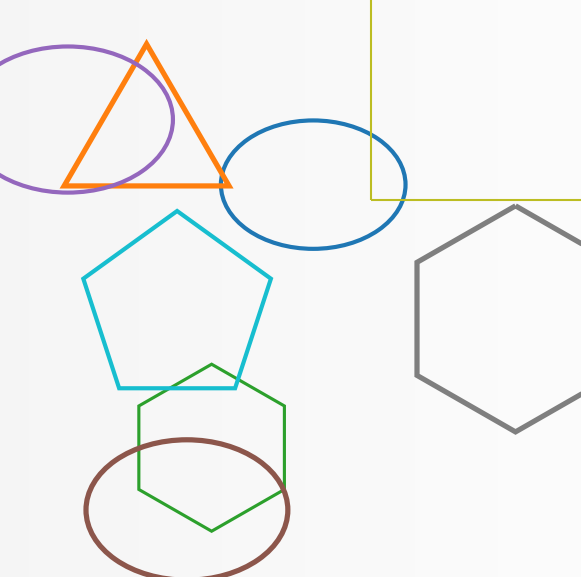[{"shape": "oval", "thickness": 2, "radius": 0.79, "center": [0.539, 0.679]}, {"shape": "triangle", "thickness": 2.5, "radius": 0.82, "center": [0.252, 0.759]}, {"shape": "hexagon", "thickness": 1.5, "radius": 0.72, "center": [0.364, 0.224]}, {"shape": "oval", "thickness": 2, "radius": 0.9, "center": [0.117, 0.792]}, {"shape": "oval", "thickness": 2.5, "radius": 0.87, "center": [0.322, 0.116]}, {"shape": "hexagon", "thickness": 2.5, "radius": 0.98, "center": [0.887, 0.447]}, {"shape": "square", "thickness": 1, "radius": 0.93, "center": [0.824, 0.838]}, {"shape": "pentagon", "thickness": 2, "radius": 0.85, "center": [0.305, 0.464]}]